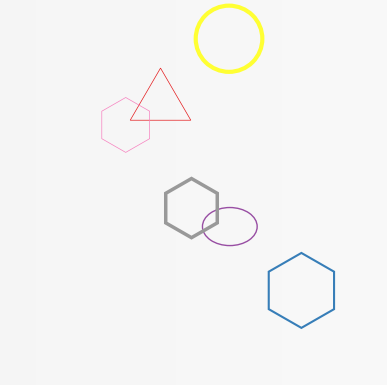[{"shape": "triangle", "thickness": 0.5, "radius": 0.45, "center": [0.414, 0.733]}, {"shape": "hexagon", "thickness": 1.5, "radius": 0.49, "center": [0.778, 0.246]}, {"shape": "oval", "thickness": 1, "radius": 0.35, "center": [0.593, 0.412]}, {"shape": "circle", "thickness": 3, "radius": 0.43, "center": [0.591, 0.899]}, {"shape": "hexagon", "thickness": 0.5, "radius": 0.36, "center": [0.324, 0.675]}, {"shape": "hexagon", "thickness": 2.5, "radius": 0.38, "center": [0.494, 0.459]}]